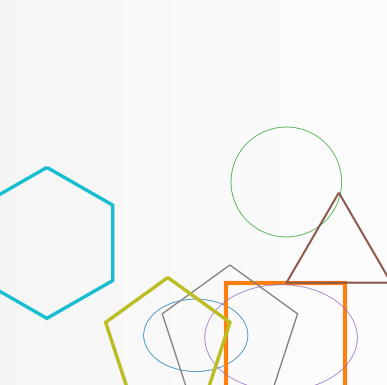[{"shape": "oval", "thickness": 0.5, "radius": 0.67, "center": [0.505, 0.129]}, {"shape": "square", "thickness": 3, "radius": 0.76, "center": [0.737, 0.112]}, {"shape": "circle", "thickness": 0.5, "radius": 0.71, "center": [0.739, 0.527]}, {"shape": "oval", "thickness": 0.5, "radius": 0.98, "center": [0.725, 0.123]}, {"shape": "triangle", "thickness": 1.5, "radius": 0.78, "center": [0.874, 0.344]}, {"shape": "pentagon", "thickness": 1, "radius": 0.92, "center": [0.593, 0.128]}, {"shape": "pentagon", "thickness": 2.5, "radius": 0.84, "center": [0.433, 0.111]}, {"shape": "hexagon", "thickness": 2.5, "radius": 0.98, "center": [0.121, 0.369]}]